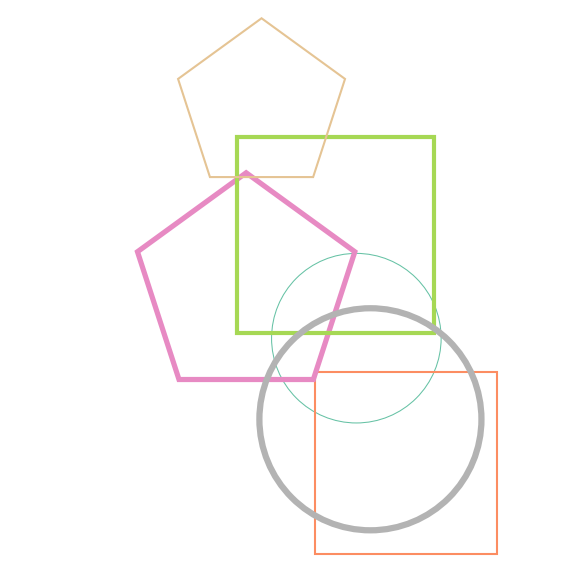[{"shape": "circle", "thickness": 0.5, "radius": 0.73, "center": [0.617, 0.414]}, {"shape": "square", "thickness": 1, "radius": 0.79, "center": [0.703, 0.198]}, {"shape": "pentagon", "thickness": 2.5, "radius": 0.99, "center": [0.426, 0.502]}, {"shape": "square", "thickness": 2, "radius": 0.85, "center": [0.581, 0.593]}, {"shape": "pentagon", "thickness": 1, "radius": 0.76, "center": [0.453, 0.815]}, {"shape": "circle", "thickness": 3, "radius": 0.96, "center": [0.641, 0.273]}]